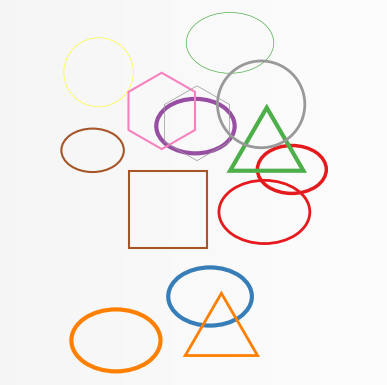[{"shape": "oval", "thickness": 2.5, "radius": 0.44, "center": [0.753, 0.56]}, {"shape": "oval", "thickness": 2, "radius": 0.59, "center": [0.682, 0.449]}, {"shape": "oval", "thickness": 3, "radius": 0.54, "center": [0.542, 0.23]}, {"shape": "triangle", "thickness": 3, "radius": 0.55, "center": [0.688, 0.611]}, {"shape": "oval", "thickness": 0.5, "radius": 0.56, "center": [0.594, 0.889]}, {"shape": "oval", "thickness": 3, "radius": 0.51, "center": [0.504, 0.672]}, {"shape": "oval", "thickness": 3, "radius": 0.57, "center": [0.299, 0.116]}, {"shape": "triangle", "thickness": 2, "radius": 0.54, "center": [0.571, 0.13]}, {"shape": "circle", "thickness": 0.5, "radius": 0.45, "center": [0.254, 0.812]}, {"shape": "square", "thickness": 1.5, "radius": 0.5, "center": [0.434, 0.455]}, {"shape": "oval", "thickness": 1.5, "radius": 0.4, "center": [0.239, 0.61]}, {"shape": "hexagon", "thickness": 1.5, "radius": 0.5, "center": [0.417, 0.712]}, {"shape": "circle", "thickness": 2, "radius": 0.56, "center": [0.674, 0.729]}, {"shape": "hexagon", "thickness": 0.5, "radius": 0.49, "center": [0.508, 0.68]}]